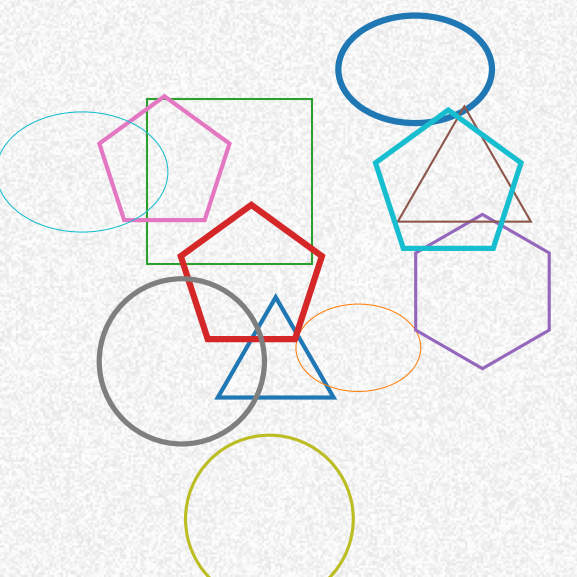[{"shape": "oval", "thickness": 3, "radius": 0.66, "center": [0.719, 0.879]}, {"shape": "triangle", "thickness": 2, "radius": 0.58, "center": [0.477, 0.369]}, {"shape": "oval", "thickness": 0.5, "radius": 0.54, "center": [0.621, 0.397]}, {"shape": "square", "thickness": 1, "radius": 0.72, "center": [0.397, 0.685]}, {"shape": "pentagon", "thickness": 3, "radius": 0.64, "center": [0.435, 0.516]}, {"shape": "hexagon", "thickness": 1.5, "radius": 0.67, "center": [0.835, 0.494]}, {"shape": "triangle", "thickness": 1, "radius": 0.67, "center": [0.804, 0.682]}, {"shape": "pentagon", "thickness": 2, "radius": 0.59, "center": [0.285, 0.714]}, {"shape": "circle", "thickness": 2.5, "radius": 0.72, "center": [0.315, 0.373]}, {"shape": "circle", "thickness": 1.5, "radius": 0.73, "center": [0.467, 0.1]}, {"shape": "pentagon", "thickness": 2.5, "radius": 0.66, "center": [0.776, 0.676]}, {"shape": "oval", "thickness": 0.5, "radius": 0.74, "center": [0.142, 0.701]}]